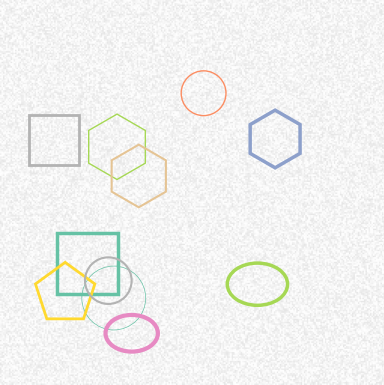[{"shape": "square", "thickness": 2.5, "radius": 0.4, "center": [0.228, 0.316]}, {"shape": "circle", "thickness": 0.5, "radius": 0.41, "center": [0.295, 0.226]}, {"shape": "circle", "thickness": 1, "radius": 0.29, "center": [0.529, 0.758]}, {"shape": "hexagon", "thickness": 2.5, "radius": 0.37, "center": [0.715, 0.639]}, {"shape": "oval", "thickness": 3, "radius": 0.34, "center": [0.342, 0.134]}, {"shape": "oval", "thickness": 2.5, "radius": 0.39, "center": [0.669, 0.262]}, {"shape": "hexagon", "thickness": 1, "radius": 0.42, "center": [0.304, 0.619]}, {"shape": "pentagon", "thickness": 2, "radius": 0.41, "center": [0.169, 0.237]}, {"shape": "hexagon", "thickness": 1.5, "radius": 0.41, "center": [0.36, 0.543]}, {"shape": "square", "thickness": 2, "radius": 0.32, "center": [0.14, 0.637]}, {"shape": "circle", "thickness": 1.5, "radius": 0.3, "center": [0.281, 0.271]}]